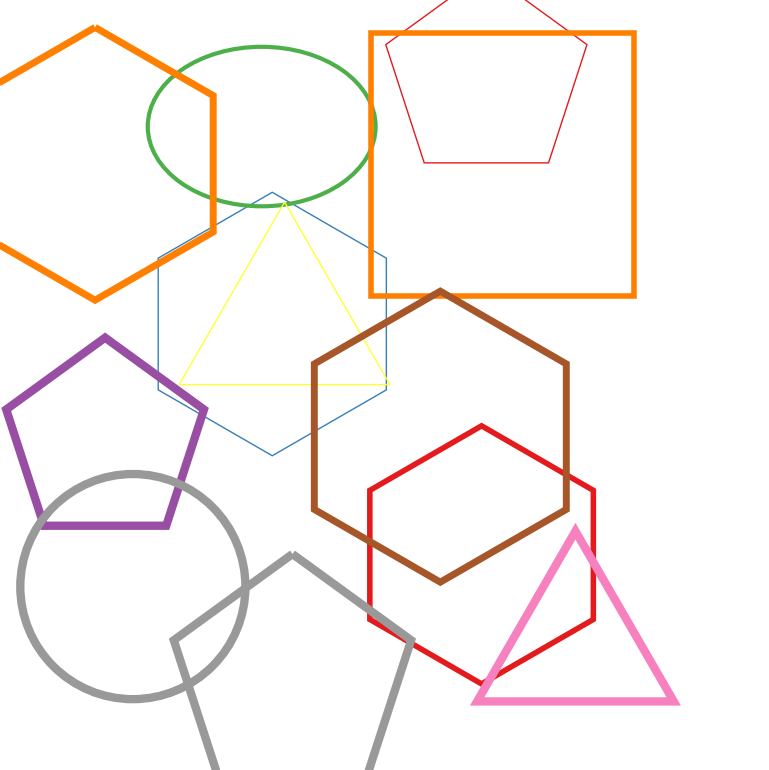[{"shape": "pentagon", "thickness": 0.5, "radius": 0.69, "center": [0.632, 0.9]}, {"shape": "hexagon", "thickness": 2, "radius": 0.84, "center": [0.625, 0.279]}, {"shape": "hexagon", "thickness": 0.5, "radius": 0.86, "center": [0.354, 0.579]}, {"shape": "oval", "thickness": 1.5, "radius": 0.74, "center": [0.34, 0.836]}, {"shape": "pentagon", "thickness": 3, "radius": 0.68, "center": [0.136, 0.426]}, {"shape": "square", "thickness": 2, "radius": 0.85, "center": [0.653, 0.786]}, {"shape": "hexagon", "thickness": 2.5, "radius": 0.89, "center": [0.123, 0.787]}, {"shape": "triangle", "thickness": 0.5, "radius": 0.79, "center": [0.37, 0.579]}, {"shape": "hexagon", "thickness": 2.5, "radius": 0.94, "center": [0.572, 0.433]}, {"shape": "triangle", "thickness": 3, "radius": 0.74, "center": [0.747, 0.163]}, {"shape": "circle", "thickness": 3, "radius": 0.73, "center": [0.173, 0.238]}, {"shape": "pentagon", "thickness": 3, "radius": 0.81, "center": [0.38, 0.118]}]